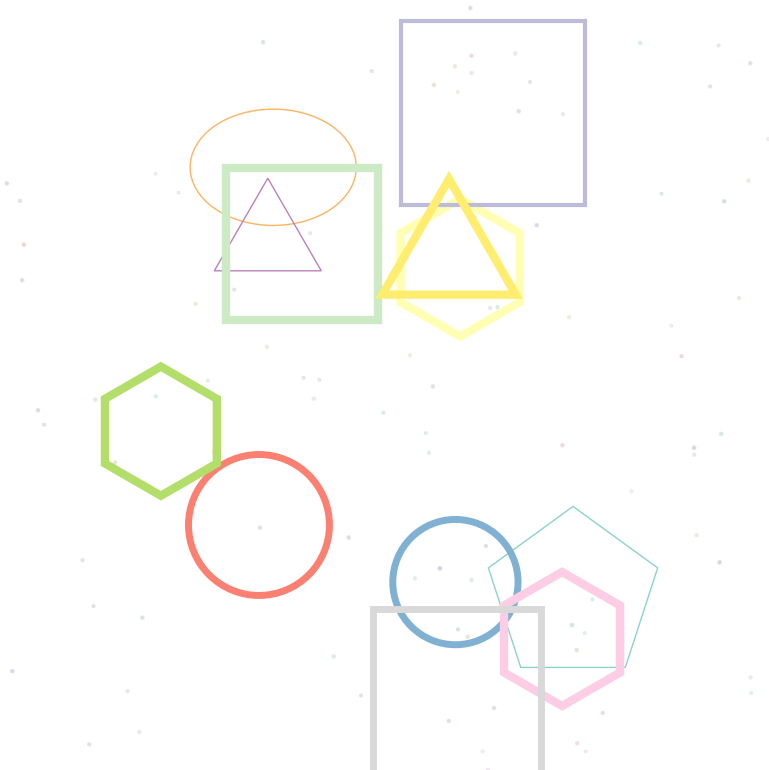[{"shape": "pentagon", "thickness": 0.5, "radius": 0.58, "center": [0.744, 0.227]}, {"shape": "hexagon", "thickness": 3, "radius": 0.45, "center": [0.598, 0.652]}, {"shape": "square", "thickness": 1.5, "radius": 0.6, "center": [0.64, 0.853]}, {"shape": "circle", "thickness": 2.5, "radius": 0.46, "center": [0.336, 0.318]}, {"shape": "circle", "thickness": 2.5, "radius": 0.41, "center": [0.591, 0.244]}, {"shape": "oval", "thickness": 0.5, "radius": 0.54, "center": [0.355, 0.783]}, {"shape": "hexagon", "thickness": 3, "radius": 0.42, "center": [0.209, 0.44]}, {"shape": "hexagon", "thickness": 3, "radius": 0.44, "center": [0.73, 0.17]}, {"shape": "square", "thickness": 2.5, "radius": 0.54, "center": [0.594, 0.1]}, {"shape": "triangle", "thickness": 0.5, "radius": 0.4, "center": [0.348, 0.688]}, {"shape": "square", "thickness": 3, "radius": 0.49, "center": [0.392, 0.683]}, {"shape": "triangle", "thickness": 3, "radius": 0.5, "center": [0.583, 0.667]}]